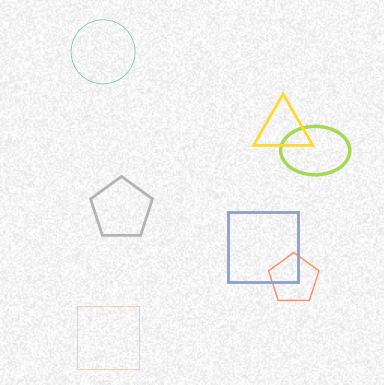[{"shape": "circle", "thickness": 0.5, "radius": 0.42, "center": [0.268, 0.865]}, {"shape": "pentagon", "thickness": 1, "radius": 0.34, "center": [0.763, 0.275]}, {"shape": "square", "thickness": 2, "radius": 0.45, "center": [0.683, 0.359]}, {"shape": "oval", "thickness": 2.5, "radius": 0.45, "center": [0.819, 0.609]}, {"shape": "triangle", "thickness": 2, "radius": 0.44, "center": [0.735, 0.667]}, {"shape": "square", "thickness": 0.5, "radius": 0.41, "center": [0.281, 0.122]}, {"shape": "pentagon", "thickness": 2, "radius": 0.42, "center": [0.316, 0.457]}]